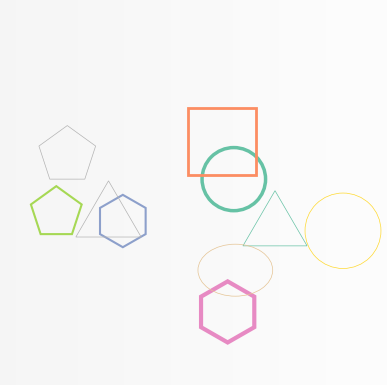[{"shape": "circle", "thickness": 2.5, "radius": 0.41, "center": [0.603, 0.535]}, {"shape": "triangle", "thickness": 0.5, "radius": 0.48, "center": [0.71, 0.409]}, {"shape": "square", "thickness": 2, "radius": 0.44, "center": [0.572, 0.633]}, {"shape": "hexagon", "thickness": 1.5, "radius": 0.34, "center": [0.317, 0.426]}, {"shape": "hexagon", "thickness": 3, "radius": 0.4, "center": [0.588, 0.19]}, {"shape": "pentagon", "thickness": 1.5, "radius": 0.34, "center": [0.145, 0.448]}, {"shape": "circle", "thickness": 0.5, "radius": 0.49, "center": [0.885, 0.401]}, {"shape": "oval", "thickness": 0.5, "radius": 0.48, "center": [0.607, 0.298]}, {"shape": "pentagon", "thickness": 0.5, "radius": 0.38, "center": [0.174, 0.597]}, {"shape": "triangle", "thickness": 0.5, "radius": 0.49, "center": [0.28, 0.433]}]